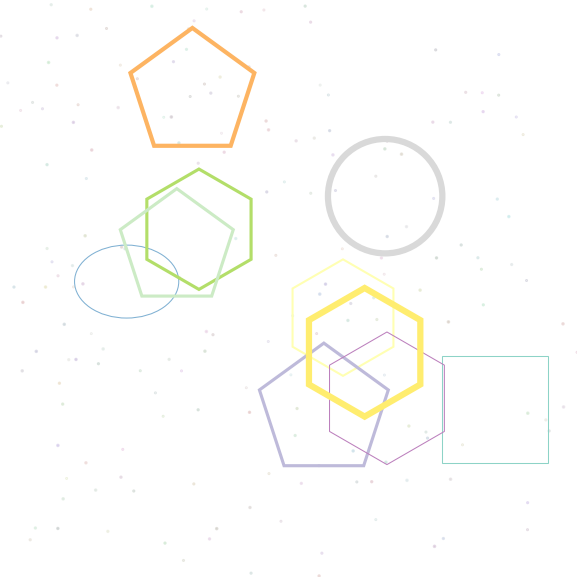[{"shape": "square", "thickness": 0.5, "radius": 0.46, "center": [0.857, 0.29]}, {"shape": "hexagon", "thickness": 1, "radius": 0.5, "center": [0.594, 0.449]}, {"shape": "pentagon", "thickness": 1.5, "radius": 0.59, "center": [0.561, 0.288]}, {"shape": "oval", "thickness": 0.5, "radius": 0.45, "center": [0.219, 0.512]}, {"shape": "pentagon", "thickness": 2, "radius": 0.56, "center": [0.333, 0.838]}, {"shape": "hexagon", "thickness": 1.5, "radius": 0.52, "center": [0.345, 0.602]}, {"shape": "circle", "thickness": 3, "radius": 0.5, "center": [0.667, 0.659]}, {"shape": "hexagon", "thickness": 0.5, "radius": 0.57, "center": [0.67, 0.309]}, {"shape": "pentagon", "thickness": 1.5, "radius": 0.51, "center": [0.306, 0.57]}, {"shape": "hexagon", "thickness": 3, "radius": 0.56, "center": [0.631, 0.389]}]